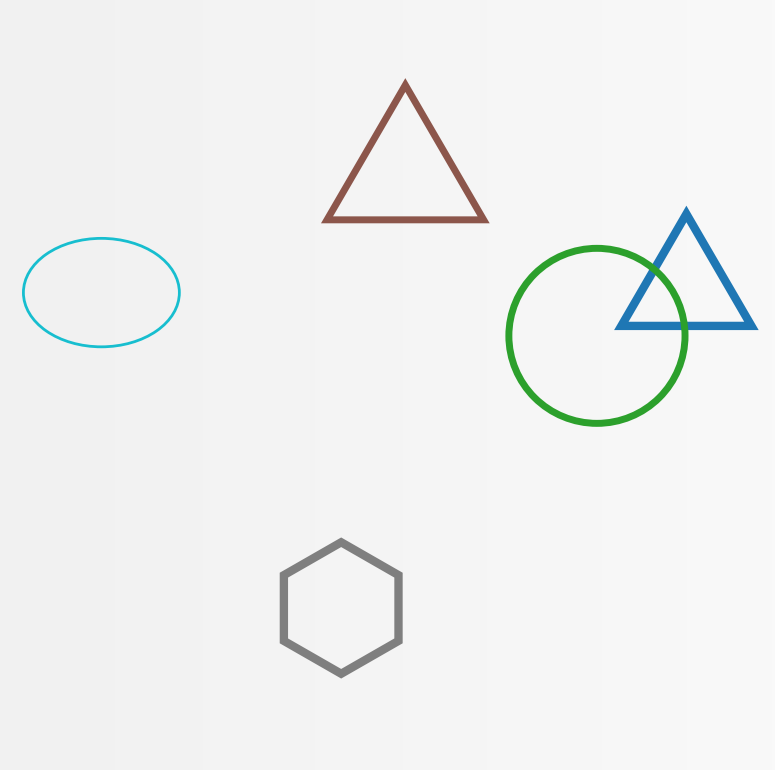[{"shape": "triangle", "thickness": 3, "radius": 0.48, "center": [0.886, 0.625]}, {"shape": "circle", "thickness": 2.5, "radius": 0.57, "center": [0.77, 0.564]}, {"shape": "triangle", "thickness": 2.5, "radius": 0.58, "center": [0.523, 0.773]}, {"shape": "hexagon", "thickness": 3, "radius": 0.43, "center": [0.44, 0.21]}, {"shape": "oval", "thickness": 1, "radius": 0.5, "center": [0.131, 0.62]}]